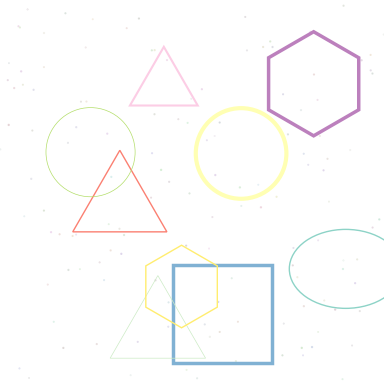[{"shape": "oval", "thickness": 1, "radius": 0.73, "center": [0.898, 0.302]}, {"shape": "circle", "thickness": 3, "radius": 0.59, "center": [0.626, 0.601]}, {"shape": "triangle", "thickness": 1, "radius": 0.71, "center": [0.311, 0.468]}, {"shape": "square", "thickness": 2.5, "radius": 0.64, "center": [0.579, 0.184]}, {"shape": "circle", "thickness": 0.5, "radius": 0.58, "center": [0.235, 0.605]}, {"shape": "triangle", "thickness": 1.5, "radius": 0.51, "center": [0.426, 0.777]}, {"shape": "hexagon", "thickness": 2.5, "radius": 0.68, "center": [0.815, 0.782]}, {"shape": "triangle", "thickness": 0.5, "radius": 0.72, "center": [0.41, 0.141]}, {"shape": "hexagon", "thickness": 1, "radius": 0.54, "center": [0.472, 0.256]}]